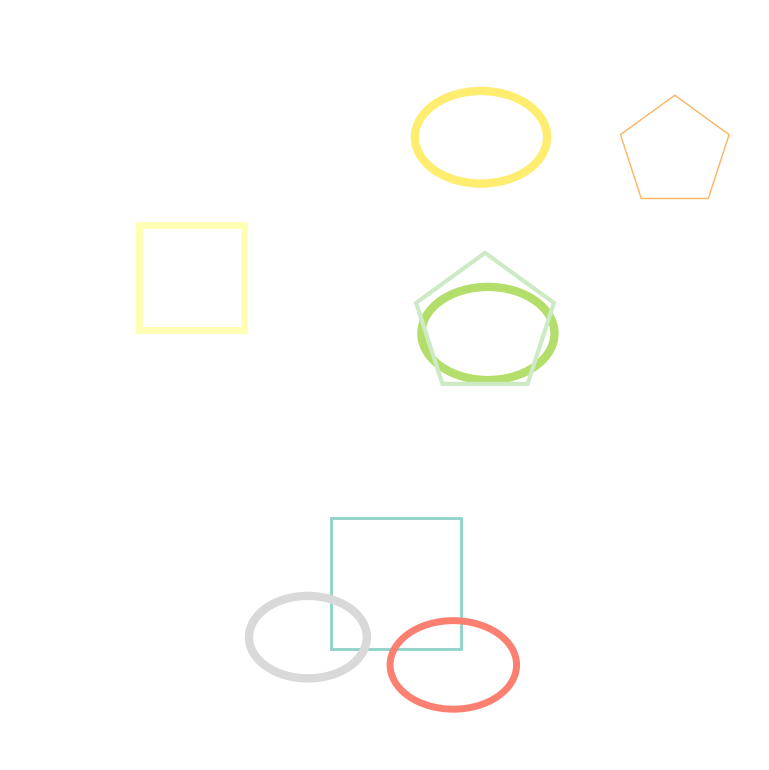[{"shape": "square", "thickness": 1, "radius": 0.42, "center": [0.514, 0.242]}, {"shape": "square", "thickness": 2.5, "radius": 0.34, "center": [0.249, 0.64]}, {"shape": "oval", "thickness": 2.5, "radius": 0.41, "center": [0.589, 0.136]}, {"shape": "pentagon", "thickness": 0.5, "radius": 0.37, "center": [0.876, 0.802]}, {"shape": "oval", "thickness": 3, "radius": 0.43, "center": [0.634, 0.567]}, {"shape": "oval", "thickness": 3, "radius": 0.38, "center": [0.4, 0.173]}, {"shape": "pentagon", "thickness": 1.5, "radius": 0.47, "center": [0.63, 0.578]}, {"shape": "oval", "thickness": 3, "radius": 0.43, "center": [0.625, 0.822]}]